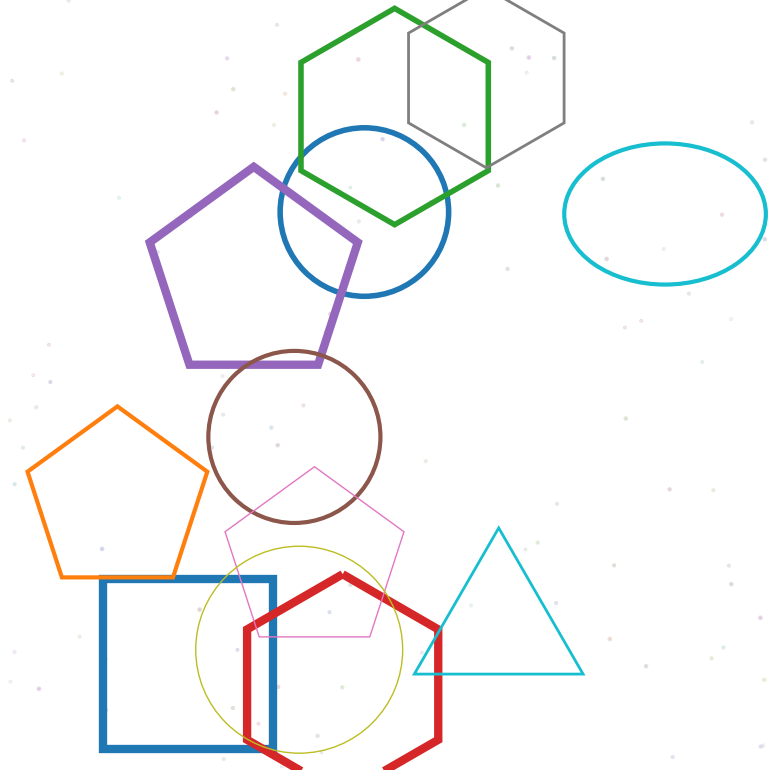[{"shape": "square", "thickness": 3, "radius": 0.55, "center": [0.244, 0.138]}, {"shape": "circle", "thickness": 2, "radius": 0.55, "center": [0.473, 0.725]}, {"shape": "pentagon", "thickness": 1.5, "radius": 0.61, "center": [0.152, 0.349]}, {"shape": "hexagon", "thickness": 2, "radius": 0.7, "center": [0.513, 0.849]}, {"shape": "hexagon", "thickness": 3, "radius": 0.72, "center": [0.445, 0.111]}, {"shape": "pentagon", "thickness": 3, "radius": 0.71, "center": [0.33, 0.641]}, {"shape": "circle", "thickness": 1.5, "radius": 0.56, "center": [0.382, 0.433]}, {"shape": "pentagon", "thickness": 0.5, "radius": 0.61, "center": [0.408, 0.272]}, {"shape": "hexagon", "thickness": 1, "radius": 0.58, "center": [0.632, 0.899]}, {"shape": "circle", "thickness": 0.5, "radius": 0.67, "center": [0.389, 0.156]}, {"shape": "triangle", "thickness": 1, "radius": 0.63, "center": [0.648, 0.188]}, {"shape": "oval", "thickness": 1.5, "radius": 0.65, "center": [0.864, 0.722]}]